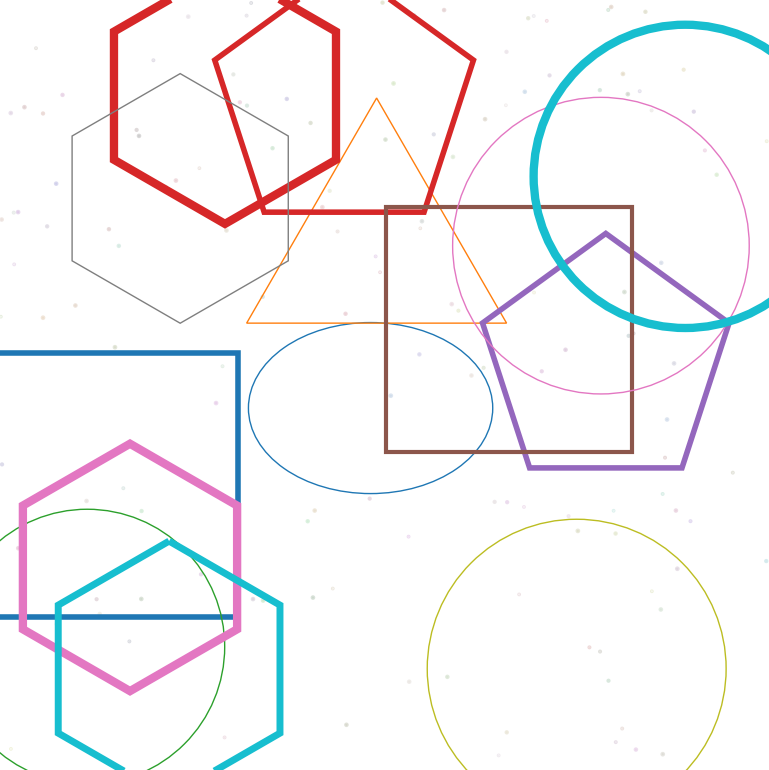[{"shape": "oval", "thickness": 0.5, "radius": 0.79, "center": [0.481, 0.47]}, {"shape": "square", "thickness": 2, "radius": 0.86, "center": [0.138, 0.37]}, {"shape": "triangle", "thickness": 0.5, "radius": 0.97, "center": [0.489, 0.678]}, {"shape": "circle", "thickness": 0.5, "radius": 0.89, "center": [0.113, 0.16]}, {"shape": "hexagon", "thickness": 3, "radius": 0.83, "center": [0.292, 0.876]}, {"shape": "pentagon", "thickness": 2, "radius": 0.88, "center": [0.447, 0.867]}, {"shape": "pentagon", "thickness": 2, "radius": 0.84, "center": [0.787, 0.528]}, {"shape": "square", "thickness": 1.5, "radius": 0.8, "center": [0.661, 0.572]}, {"shape": "hexagon", "thickness": 3, "radius": 0.8, "center": [0.169, 0.263]}, {"shape": "circle", "thickness": 0.5, "radius": 0.96, "center": [0.78, 0.681]}, {"shape": "hexagon", "thickness": 0.5, "radius": 0.81, "center": [0.234, 0.742]}, {"shape": "circle", "thickness": 0.5, "radius": 0.97, "center": [0.749, 0.132]}, {"shape": "circle", "thickness": 3, "radius": 0.98, "center": [0.89, 0.771]}, {"shape": "hexagon", "thickness": 2.5, "radius": 0.83, "center": [0.22, 0.131]}]